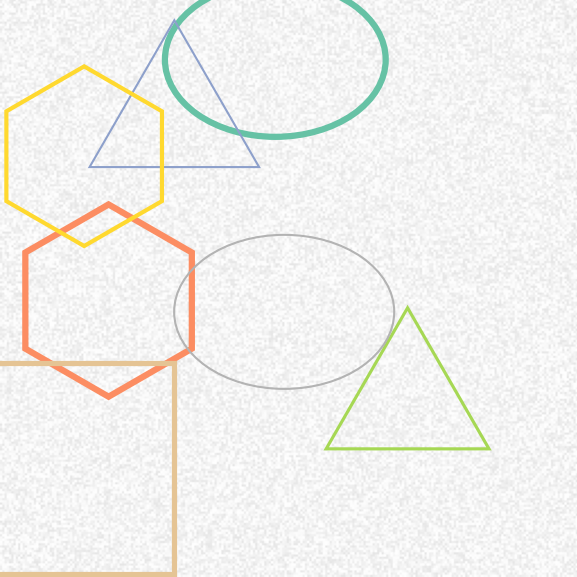[{"shape": "oval", "thickness": 3, "radius": 0.96, "center": [0.477, 0.896]}, {"shape": "hexagon", "thickness": 3, "radius": 0.83, "center": [0.188, 0.479]}, {"shape": "triangle", "thickness": 1, "radius": 0.85, "center": [0.302, 0.795]}, {"shape": "triangle", "thickness": 1.5, "radius": 0.81, "center": [0.706, 0.303]}, {"shape": "hexagon", "thickness": 2, "radius": 0.78, "center": [0.146, 0.729]}, {"shape": "square", "thickness": 2.5, "radius": 0.92, "center": [0.119, 0.187]}, {"shape": "oval", "thickness": 1, "radius": 0.95, "center": [0.492, 0.459]}]